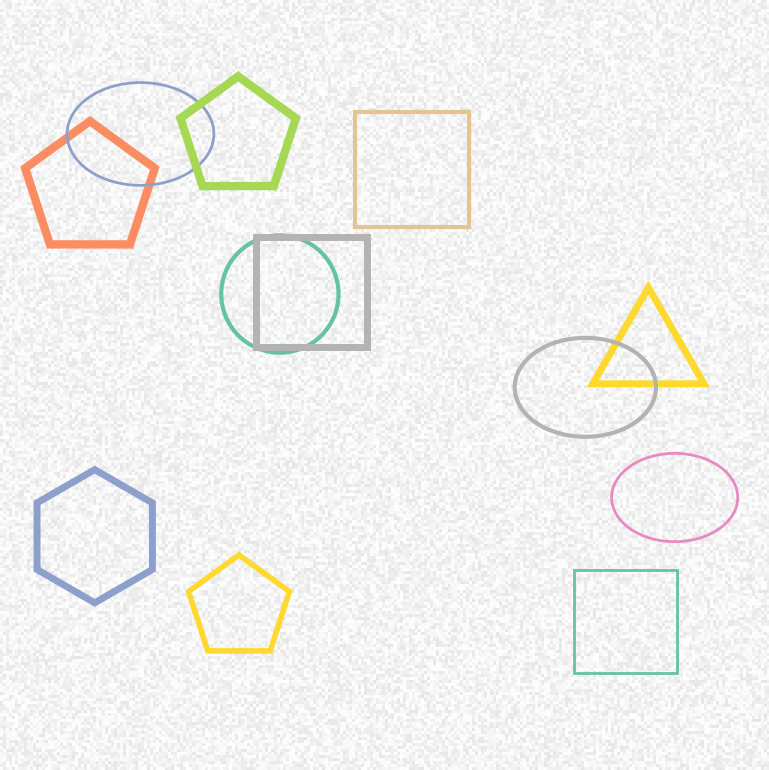[{"shape": "square", "thickness": 1, "radius": 0.33, "center": [0.813, 0.193]}, {"shape": "circle", "thickness": 1.5, "radius": 0.38, "center": [0.363, 0.618]}, {"shape": "pentagon", "thickness": 3, "radius": 0.44, "center": [0.117, 0.754]}, {"shape": "oval", "thickness": 1, "radius": 0.48, "center": [0.182, 0.826]}, {"shape": "hexagon", "thickness": 2.5, "radius": 0.43, "center": [0.123, 0.304]}, {"shape": "oval", "thickness": 1, "radius": 0.41, "center": [0.876, 0.354]}, {"shape": "pentagon", "thickness": 3, "radius": 0.39, "center": [0.309, 0.822]}, {"shape": "triangle", "thickness": 2.5, "radius": 0.42, "center": [0.842, 0.543]}, {"shape": "pentagon", "thickness": 2, "radius": 0.34, "center": [0.31, 0.21]}, {"shape": "square", "thickness": 1.5, "radius": 0.37, "center": [0.535, 0.78]}, {"shape": "square", "thickness": 2.5, "radius": 0.36, "center": [0.405, 0.621]}, {"shape": "oval", "thickness": 1.5, "radius": 0.46, "center": [0.76, 0.497]}]